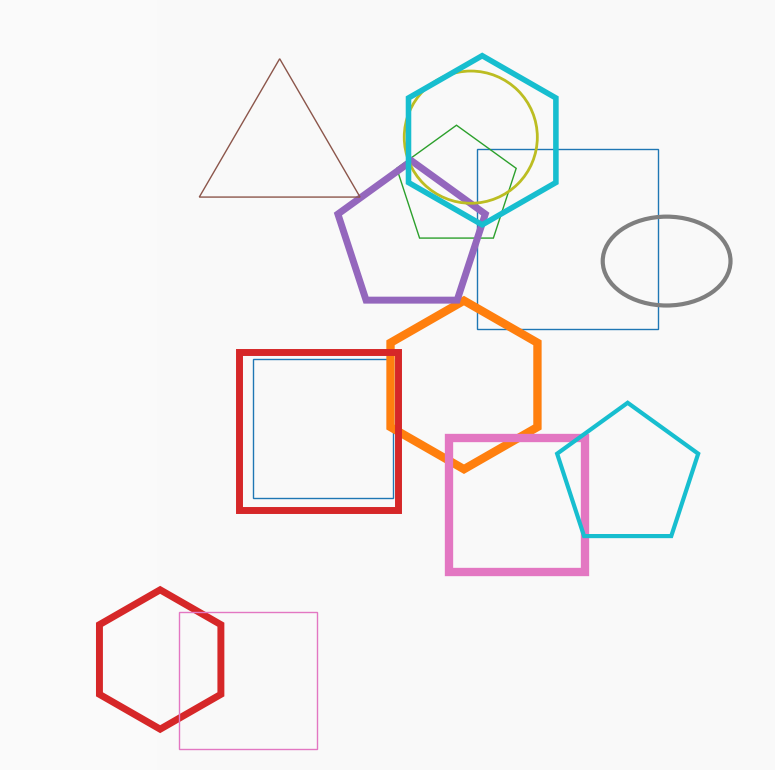[{"shape": "square", "thickness": 0.5, "radius": 0.59, "center": [0.732, 0.689]}, {"shape": "square", "thickness": 0.5, "radius": 0.45, "center": [0.417, 0.444]}, {"shape": "hexagon", "thickness": 3, "radius": 0.55, "center": [0.599, 0.5]}, {"shape": "pentagon", "thickness": 0.5, "radius": 0.41, "center": [0.589, 0.756]}, {"shape": "square", "thickness": 2.5, "radius": 0.51, "center": [0.411, 0.44]}, {"shape": "hexagon", "thickness": 2.5, "radius": 0.45, "center": [0.207, 0.144]}, {"shape": "pentagon", "thickness": 2.5, "radius": 0.5, "center": [0.531, 0.691]}, {"shape": "triangle", "thickness": 0.5, "radius": 0.6, "center": [0.361, 0.804]}, {"shape": "square", "thickness": 3, "radius": 0.44, "center": [0.667, 0.344]}, {"shape": "square", "thickness": 0.5, "radius": 0.44, "center": [0.32, 0.116]}, {"shape": "oval", "thickness": 1.5, "radius": 0.41, "center": [0.86, 0.661]}, {"shape": "circle", "thickness": 1, "radius": 0.43, "center": [0.607, 0.822]}, {"shape": "hexagon", "thickness": 2, "radius": 0.55, "center": [0.622, 0.818]}, {"shape": "pentagon", "thickness": 1.5, "radius": 0.48, "center": [0.81, 0.381]}]